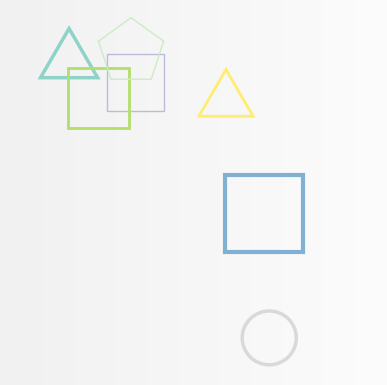[{"shape": "triangle", "thickness": 2.5, "radius": 0.43, "center": [0.178, 0.841]}, {"shape": "square", "thickness": 1, "radius": 0.37, "center": [0.35, 0.786]}, {"shape": "square", "thickness": 3, "radius": 0.5, "center": [0.682, 0.447]}, {"shape": "square", "thickness": 2, "radius": 0.39, "center": [0.253, 0.746]}, {"shape": "circle", "thickness": 2.5, "radius": 0.35, "center": [0.695, 0.122]}, {"shape": "pentagon", "thickness": 1, "radius": 0.44, "center": [0.338, 0.866]}, {"shape": "triangle", "thickness": 2, "radius": 0.4, "center": [0.583, 0.738]}]